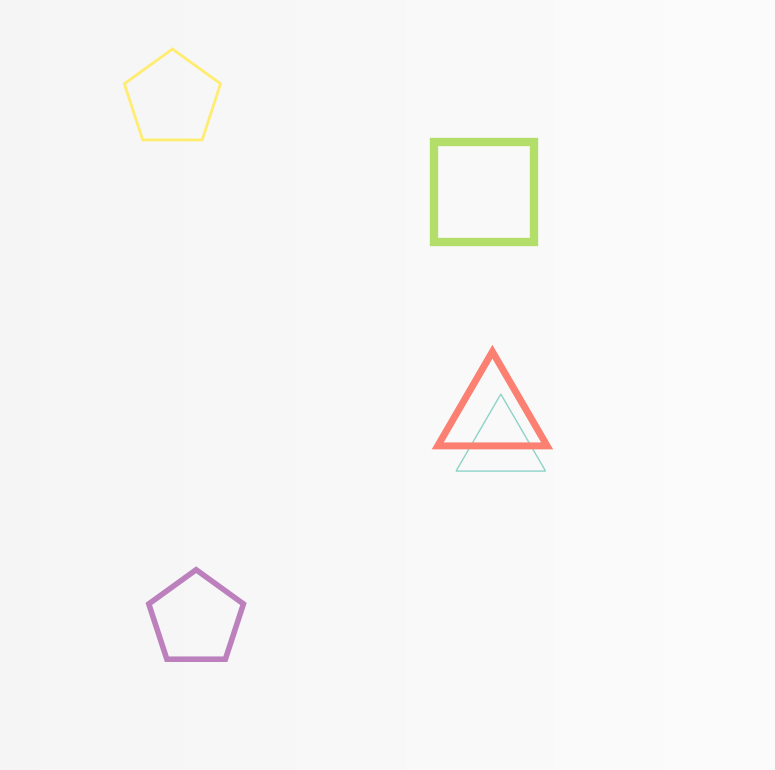[{"shape": "triangle", "thickness": 0.5, "radius": 0.33, "center": [0.646, 0.422]}, {"shape": "triangle", "thickness": 2.5, "radius": 0.41, "center": [0.635, 0.462]}, {"shape": "square", "thickness": 3, "radius": 0.32, "center": [0.624, 0.75]}, {"shape": "pentagon", "thickness": 2, "radius": 0.32, "center": [0.253, 0.196]}, {"shape": "pentagon", "thickness": 1, "radius": 0.33, "center": [0.223, 0.871]}]